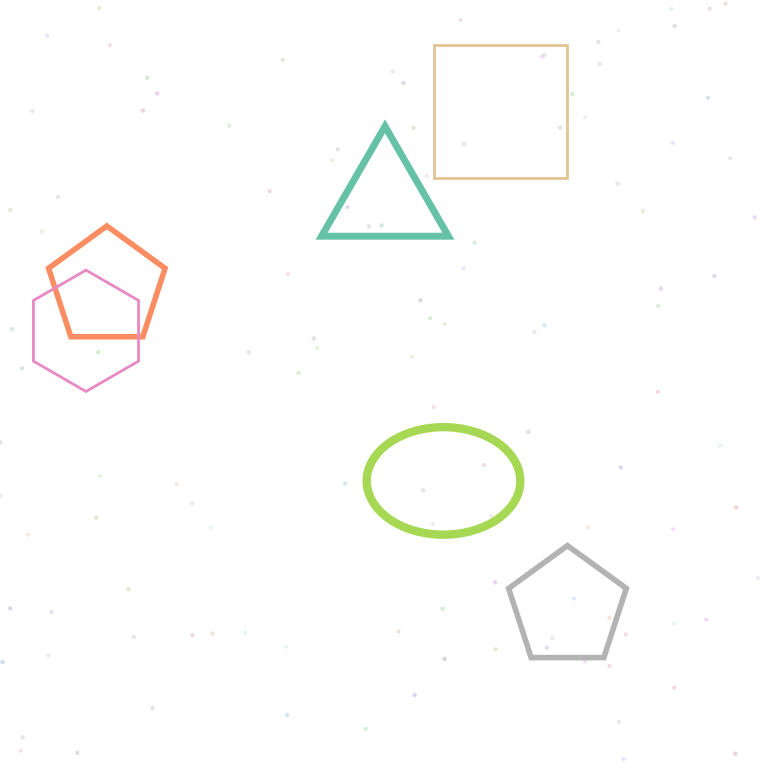[{"shape": "triangle", "thickness": 2.5, "radius": 0.48, "center": [0.5, 0.741]}, {"shape": "pentagon", "thickness": 2, "radius": 0.4, "center": [0.139, 0.627]}, {"shape": "hexagon", "thickness": 1, "radius": 0.39, "center": [0.112, 0.57]}, {"shape": "oval", "thickness": 3, "radius": 0.5, "center": [0.576, 0.375]}, {"shape": "square", "thickness": 1, "radius": 0.43, "center": [0.65, 0.855]}, {"shape": "pentagon", "thickness": 2, "radius": 0.4, "center": [0.737, 0.211]}]